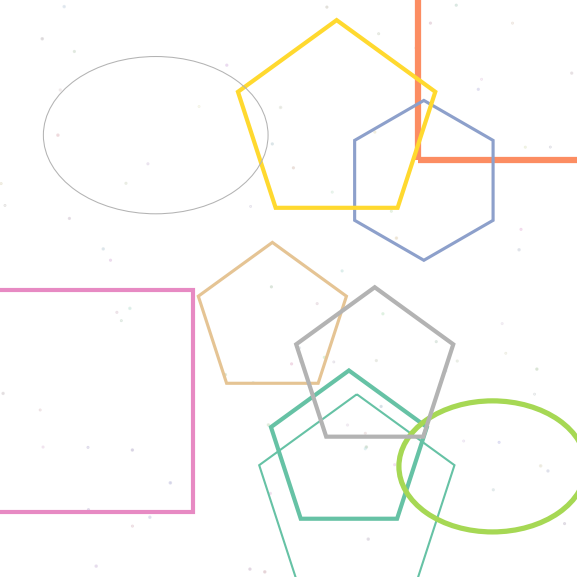[{"shape": "pentagon", "thickness": 1, "radius": 0.89, "center": [0.618, 0.139]}, {"shape": "pentagon", "thickness": 2, "radius": 0.71, "center": [0.604, 0.216]}, {"shape": "square", "thickness": 3, "radius": 0.74, "center": [0.871, 0.869]}, {"shape": "hexagon", "thickness": 1.5, "radius": 0.69, "center": [0.734, 0.687]}, {"shape": "square", "thickness": 2, "radius": 0.96, "center": [0.143, 0.305]}, {"shape": "oval", "thickness": 2.5, "radius": 0.81, "center": [0.853, 0.192]}, {"shape": "pentagon", "thickness": 2, "radius": 0.9, "center": [0.583, 0.785]}, {"shape": "pentagon", "thickness": 1.5, "radius": 0.67, "center": [0.472, 0.445]}, {"shape": "oval", "thickness": 0.5, "radius": 0.97, "center": [0.27, 0.765]}, {"shape": "pentagon", "thickness": 2, "radius": 0.72, "center": [0.649, 0.359]}]